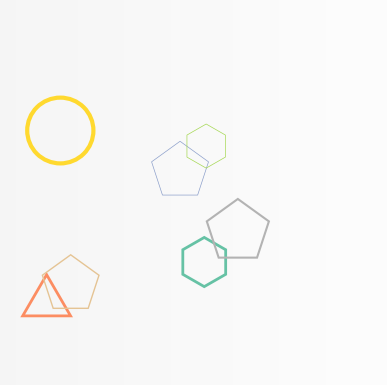[{"shape": "hexagon", "thickness": 2, "radius": 0.32, "center": [0.527, 0.319]}, {"shape": "triangle", "thickness": 2, "radius": 0.36, "center": [0.12, 0.215]}, {"shape": "pentagon", "thickness": 0.5, "radius": 0.39, "center": [0.465, 0.556]}, {"shape": "hexagon", "thickness": 0.5, "radius": 0.29, "center": [0.532, 0.621]}, {"shape": "circle", "thickness": 3, "radius": 0.43, "center": [0.156, 0.661]}, {"shape": "pentagon", "thickness": 1, "radius": 0.38, "center": [0.182, 0.261]}, {"shape": "pentagon", "thickness": 1.5, "radius": 0.42, "center": [0.614, 0.399]}]